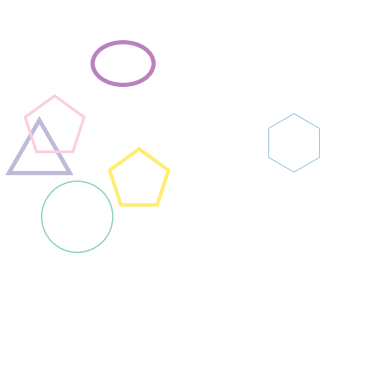[{"shape": "circle", "thickness": 1, "radius": 0.46, "center": [0.201, 0.437]}, {"shape": "triangle", "thickness": 3, "radius": 0.46, "center": [0.102, 0.596]}, {"shape": "hexagon", "thickness": 0.5, "radius": 0.38, "center": [0.764, 0.629]}, {"shape": "pentagon", "thickness": 2, "radius": 0.4, "center": [0.142, 0.671]}, {"shape": "oval", "thickness": 3, "radius": 0.4, "center": [0.32, 0.835]}, {"shape": "pentagon", "thickness": 2.5, "radius": 0.4, "center": [0.361, 0.533]}]